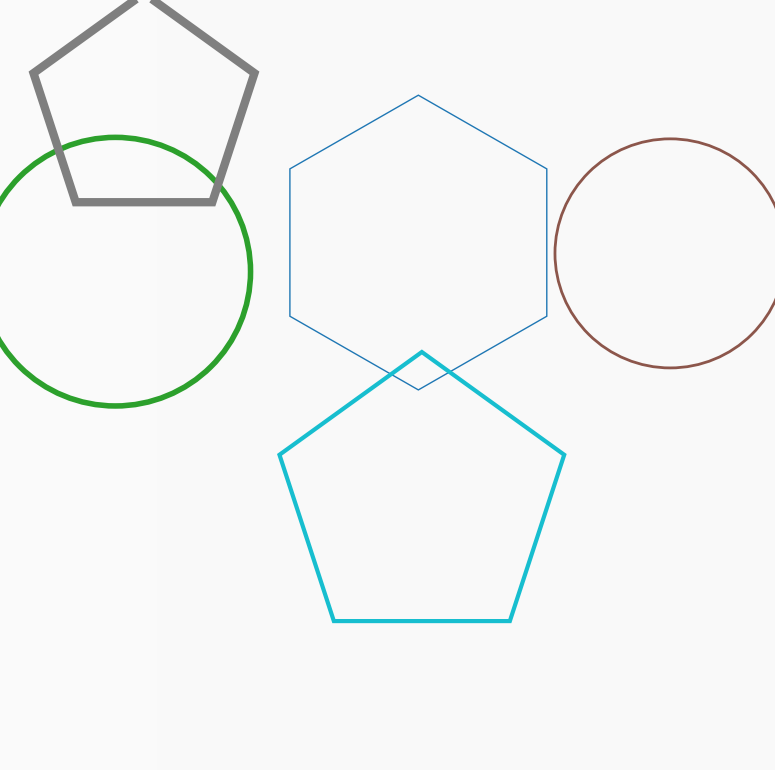[{"shape": "hexagon", "thickness": 0.5, "radius": 0.96, "center": [0.54, 0.685]}, {"shape": "circle", "thickness": 2, "radius": 0.87, "center": [0.149, 0.647]}, {"shape": "circle", "thickness": 1, "radius": 0.74, "center": [0.865, 0.671]}, {"shape": "pentagon", "thickness": 3, "radius": 0.75, "center": [0.186, 0.859]}, {"shape": "pentagon", "thickness": 1.5, "radius": 0.97, "center": [0.544, 0.35]}]